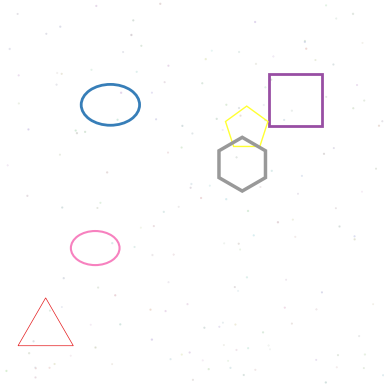[{"shape": "triangle", "thickness": 0.5, "radius": 0.41, "center": [0.119, 0.143]}, {"shape": "oval", "thickness": 2, "radius": 0.38, "center": [0.287, 0.728]}, {"shape": "square", "thickness": 2, "radius": 0.34, "center": [0.768, 0.741]}, {"shape": "pentagon", "thickness": 1, "radius": 0.29, "center": [0.641, 0.666]}, {"shape": "oval", "thickness": 1.5, "radius": 0.32, "center": [0.247, 0.356]}, {"shape": "hexagon", "thickness": 2.5, "radius": 0.35, "center": [0.629, 0.574]}]